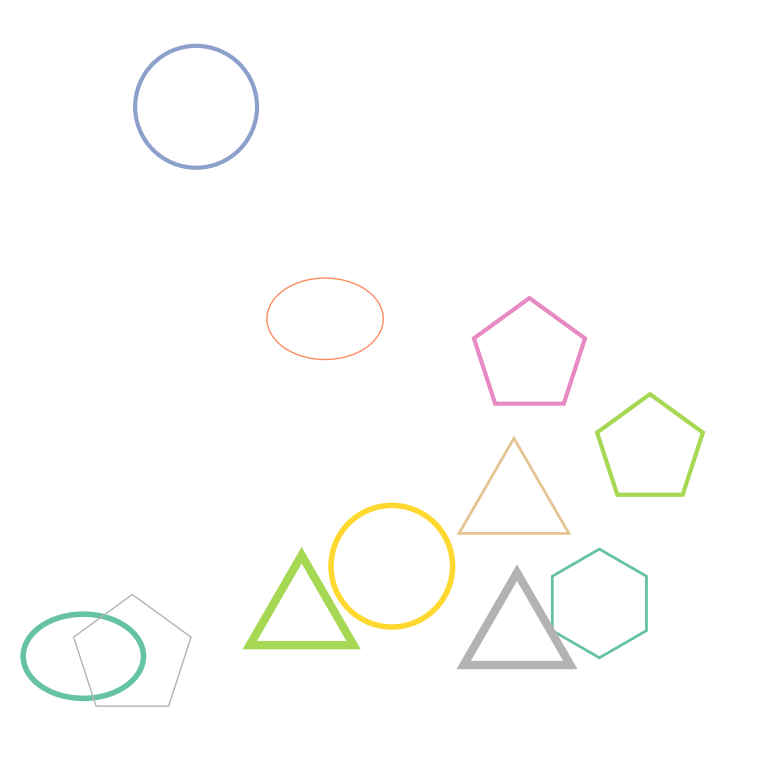[{"shape": "hexagon", "thickness": 1, "radius": 0.35, "center": [0.778, 0.216]}, {"shape": "oval", "thickness": 2, "radius": 0.39, "center": [0.108, 0.148]}, {"shape": "oval", "thickness": 0.5, "radius": 0.38, "center": [0.422, 0.586]}, {"shape": "circle", "thickness": 1.5, "radius": 0.4, "center": [0.255, 0.861]}, {"shape": "pentagon", "thickness": 1.5, "radius": 0.38, "center": [0.688, 0.537]}, {"shape": "triangle", "thickness": 3, "radius": 0.39, "center": [0.392, 0.201]}, {"shape": "pentagon", "thickness": 1.5, "radius": 0.36, "center": [0.844, 0.416]}, {"shape": "circle", "thickness": 2, "radius": 0.39, "center": [0.509, 0.265]}, {"shape": "triangle", "thickness": 1, "radius": 0.41, "center": [0.667, 0.348]}, {"shape": "triangle", "thickness": 3, "radius": 0.4, "center": [0.671, 0.176]}, {"shape": "pentagon", "thickness": 0.5, "radius": 0.4, "center": [0.172, 0.148]}]